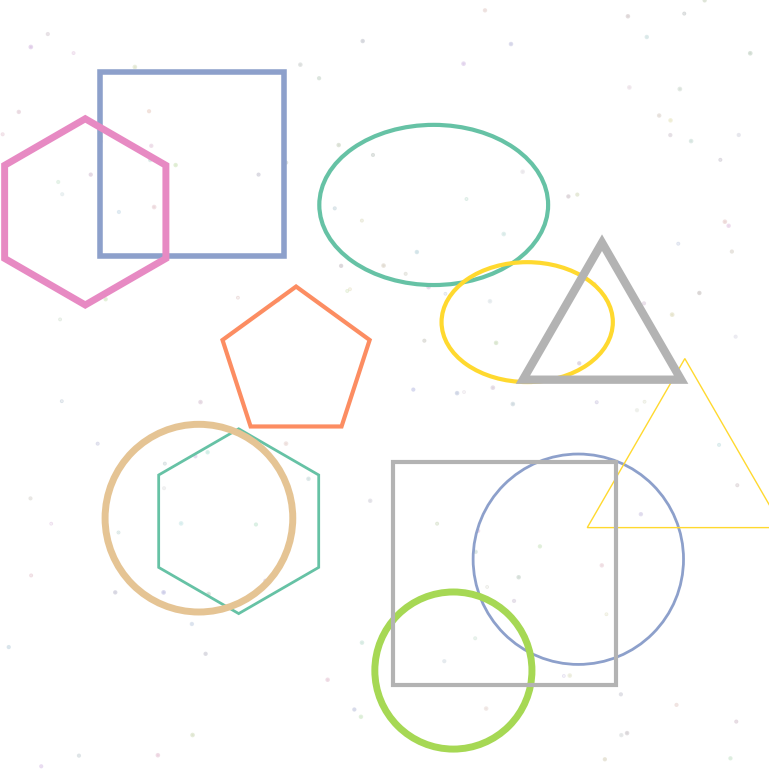[{"shape": "oval", "thickness": 1.5, "radius": 0.74, "center": [0.563, 0.734]}, {"shape": "hexagon", "thickness": 1, "radius": 0.6, "center": [0.31, 0.323]}, {"shape": "pentagon", "thickness": 1.5, "radius": 0.5, "center": [0.385, 0.527]}, {"shape": "square", "thickness": 2, "radius": 0.6, "center": [0.249, 0.787]}, {"shape": "circle", "thickness": 1, "radius": 0.68, "center": [0.751, 0.274]}, {"shape": "hexagon", "thickness": 2.5, "radius": 0.6, "center": [0.111, 0.725]}, {"shape": "circle", "thickness": 2.5, "radius": 0.51, "center": [0.589, 0.129]}, {"shape": "oval", "thickness": 1.5, "radius": 0.56, "center": [0.685, 0.582]}, {"shape": "triangle", "thickness": 0.5, "radius": 0.73, "center": [0.889, 0.388]}, {"shape": "circle", "thickness": 2.5, "radius": 0.61, "center": [0.258, 0.327]}, {"shape": "square", "thickness": 1.5, "radius": 0.72, "center": [0.655, 0.255]}, {"shape": "triangle", "thickness": 3, "radius": 0.59, "center": [0.782, 0.566]}]